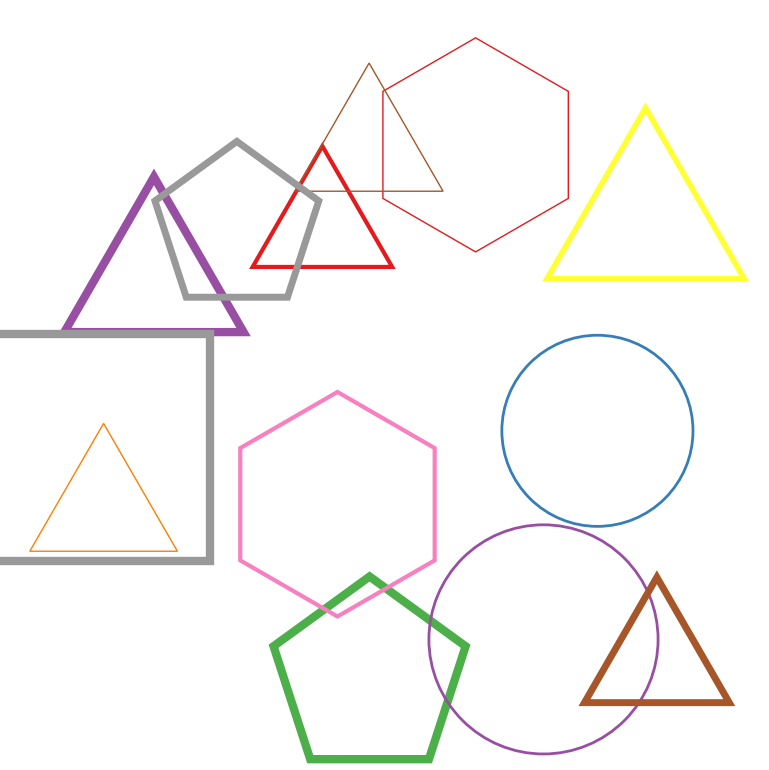[{"shape": "hexagon", "thickness": 0.5, "radius": 0.7, "center": [0.618, 0.812]}, {"shape": "triangle", "thickness": 1.5, "radius": 0.52, "center": [0.419, 0.706]}, {"shape": "circle", "thickness": 1, "radius": 0.62, "center": [0.776, 0.441]}, {"shape": "pentagon", "thickness": 3, "radius": 0.66, "center": [0.48, 0.12]}, {"shape": "triangle", "thickness": 3, "radius": 0.67, "center": [0.2, 0.636]}, {"shape": "circle", "thickness": 1, "radius": 0.74, "center": [0.706, 0.17]}, {"shape": "triangle", "thickness": 0.5, "radius": 0.55, "center": [0.135, 0.339]}, {"shape": "triangle", "thickness": 2, "radius": 0.74, "center": [0.838, 0.712]}, {"shape": "triangle", "thickness": 0.5, "radius": 0.55, "center": [0.479, 0.807]}, {"shape": "triangle", "thickness": 2.5, "radius": 0.54, "center": [0.853, 0.142]}, {"shape": "hexagon", "thickness": 1.5, "radius": 0.73, "center": [0.438, 0.345]}, {"shape": "square", "thickness": 3, "radius": 0.74, "center": [0.125, 0.418]}, {"shape": "pentagon", "thickness": 2.5, "radius": 0.56, "center": [0.308, 0.705]}]